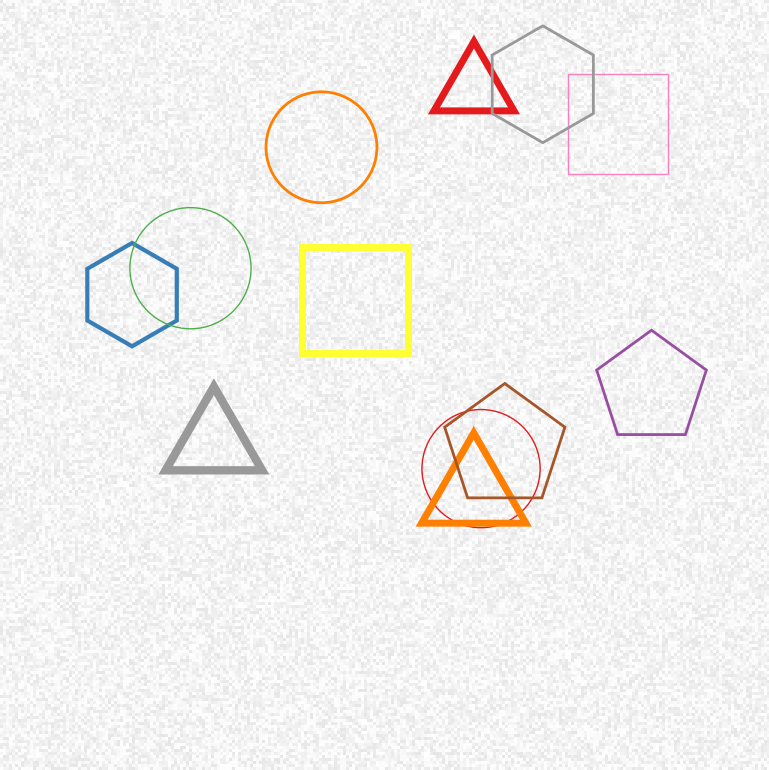[{"shape": "circle", "thickness": 0.5, "radius": 0.38, "center": [0.625, 0.391]}, {"shape": "triangle", "thickness": 2.5, "radius": 0.3, "center": [0.616, 0.886]}, {"shape": "hexagon", "thickness": 1.5, "radius": 0.34, "center": [0.172, 0.617]}, {"shape": "circle", "thickness": 0.5, "radius": 0.39, "center": [0.247, 0.652]}, {"shape": "pentagon", "thickness": 1, "radius": 0.37, "center": [0.846, 0.496]}, {"shape": "circle", "thickness": 1, "radius": 0.36, "center": [0.417, 0.809]}, {"shape": "triangle", "thickness": 2.5, "radius": 0.39, "center": [0.615, 0.36]}, {"shape": "square", "thickness": 2.5, "radius": 0.34, "center": [0.461, 0.61]}, {"shape": "pentagon", "thickness": 1, "radius": 0.41, "center": [0.656, 0.42]}, {"shape": "square", "thickness": 0.5, "radius": 0.32, "center": [0.803, 0.839]}, {"shape": "hexagon", "thickness": 1, "radius": 0.38, "center": [0.705, 0.891]}, {"shape": "triangle", "thickness": 3, "radius": 0.36, "center": [0.278, 0.425]}]